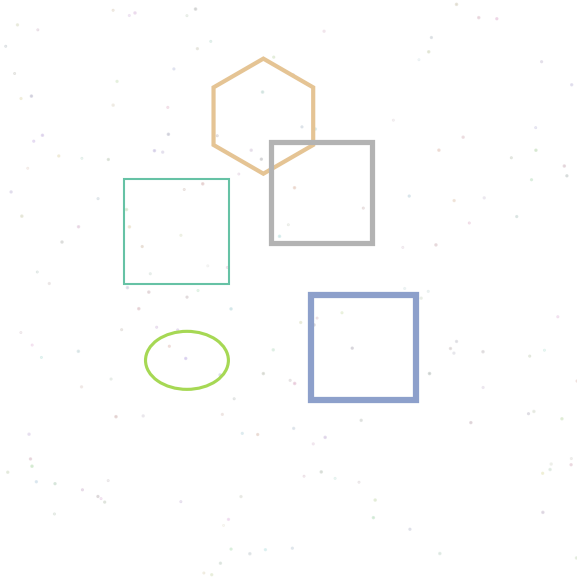[{"shape": "square", "thickness": 1, "radius": 0.45, "center": [0.306, 0.598]}, {"shape": "square", "thickness": 3, "radius": 0.45, "center": [0.63, 0.397]}, {"shape": "oval", "thickness": 1.5, "radius": 0.36, "center": [0.324, 0.375]}, {"shape": "hexagon", "thickness": 2, "radius": 0.5, "center": [0.456, 0.798]}, {"shape": "square", "thickness": 2.5, "radius": 0.44, "center": [0.557, 0.666]}]